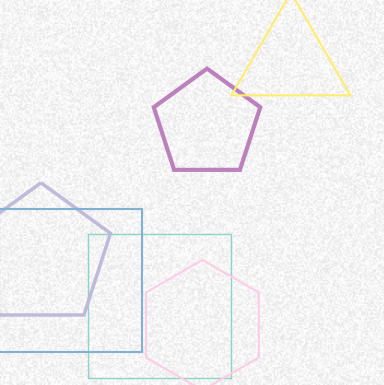[{"shape": "square", "thickness": 1, "radius": 0.93, "center": [0.415, 0.205]}, {"shape": "pentagon", "thickness": 2.5, "radius": 0.95, "center": [0.106, 0.335]}, {"shape": "square", "thickness": 1.5, "radius": 0.93, "center": [0.183, 0.271]}, {"shape": "hexagon", "thickness": 1.5, "radius": 0.85, "center": [0.526, 0.156]}, {"shape": "pentagon", "thickness": 3, "radius": 0.73, "center": [0.538, 0.676]}, {"shape": "triangle", "thickness": 1.5, "radius": 0.89, "center": [0.756, 0.841]}]